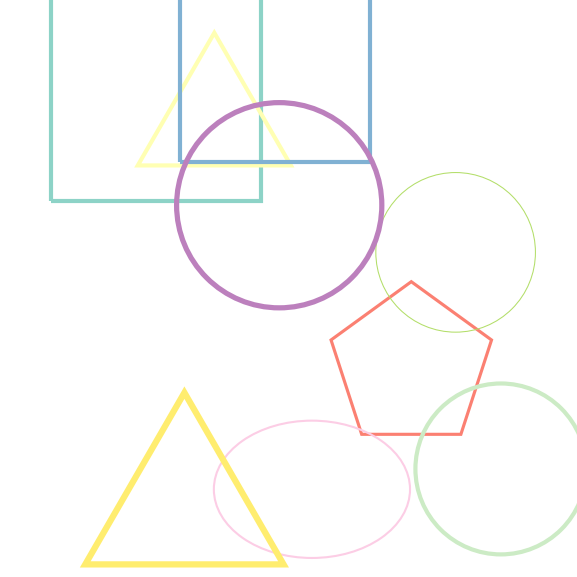[{"shape": "square", "thickness": 2, "radius": 0.91, "center": [0.27, 0.832]}, {"shape": "triangle", "thickness": 2, "radius": 0.77, "center": [0.371, 0.789]}, {"shape": "pentagon", "thickness": 1.5, "radius": 0.73, "center": [0.712, 0.365]}, {"shape": "square", "thickness": 2, "radius": 0.82, "center": [0.477, 0.884]}, {"shape": "circle", "thickness": 0.5, "radius": 0.69, "center": [0.789, 0.562]}, {"shape": "oval", "thickness": 1, "radius": 0.85, "center": [0.54, 0.152]}, {"shape": "circle", "thickness": 2.5, "radius": 0.89, "center": [0.483, 0.644]}, {"shape": "circle", "thickness": 2, "radius": 0.74, "center": [0.867, 0.187]}, {"shape": "triangle", "thickness": 3, "radius": 0.99, "center": [0.319, 0.121]}]